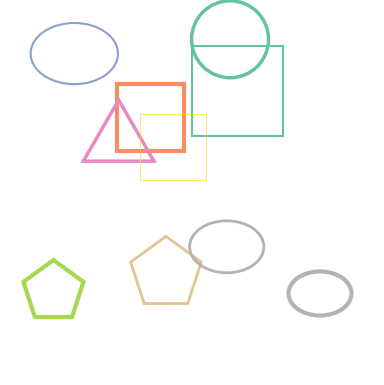[{"shape": "square", "thickness": 1.5, "radius": 0.59, "center": [0.617, 0.764]}, {"shape": "circle", "thickness": 2.5, "radius": 0.5, "center": [0.598, 0.898]}, {"shape": "square", "thickness": 3, "radius": 0.43, "center": [0.392, 0.695]}, {"shape": "oval", "thickness": 1.5, "radius": 0.57, "center": [0.193, 0.861]}, {"shape": "triangle", "thickness": 2.5, "radius": 0.53, "center": [0.308, 0.634]}, {"shape": "pentagon", "thickness": 3, "radius": 0.41, "center": [0.139, 0.243]}, {"shape": "square", "thickness": 0.5, "radius": 0.43, "center": [0.449, 0.618]}, {"shape": "pentagon", "thickness": 2, "radius": 0.48, "center": [0.431, 0.29]}, {"shape": "oval", "thickness": 3, "radius": 0.41, "center": [0.831, 0.238]}, {"shape": "oval", "thickness": 2, "radius": 0.48, "center": [0.589, 0.359]}]